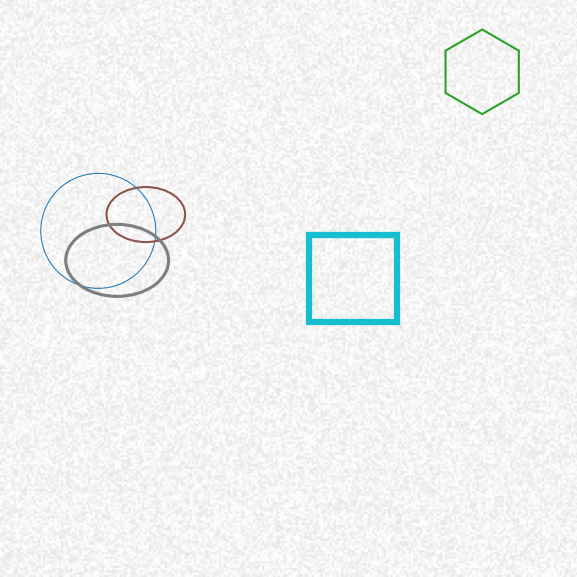[{"shape": "circle", "thickness": 0.5, "radius": 0.5, "center": [0.17, 0.599]}, {"shape": "hexagon", "thickness": 1, "radius": 0.37, "center": [0.835, 0.875]}, {"shape": "oval", "thickness": 1, "radius": 0.34, "center": [0.253, 0.628]}, {"shape": "oval", "thickness": 1.5, "radius": 0.45, "center": [0.203, 0.548]}, {"shape": "square", "thickness": 3, "radius": 0.38, "center": [0.611, 0.517]}]